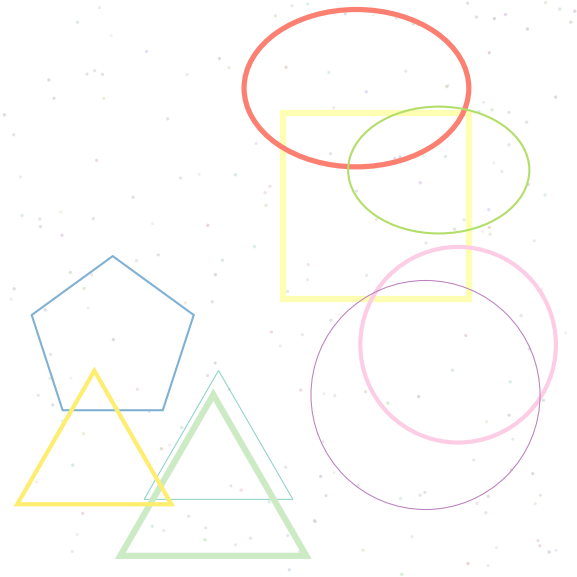[{"shape": "triangle", "thickness": 0.5, "radius": 0.74, "center": [0.378, 0.209]}, {"shape": "square", "thickness": 3, "radius": 0.8, "center": [0.651, 0.642]}, {"shape": "oval", "thickness": 2.5, "radius": 0.97, "center": [0.617, 0.846]}, {"shape": "pentagon", "thickness": 1, "radius": 0.74, "center": [0.195, 0.408]}, {"shape": "oval", "thickness": 1, "radius": 0.78, "center": [0.76, 0.705]}, {"shape": "circle", "thickness": 2, "radius": 0.85, "center": [0.793, 0.402]}, {"shape": "circle", "thickness": 0.5, "radius": 0.99, "center": [0.737, 0.315]}, {"shape": "triangle", "thickness": 3, "radius": 0.93, "center": [0.369, 0.13]}, {"shape": "triangle", "thickness": 2, "radius": 0.77, "center": [0.163, 0.203]}]